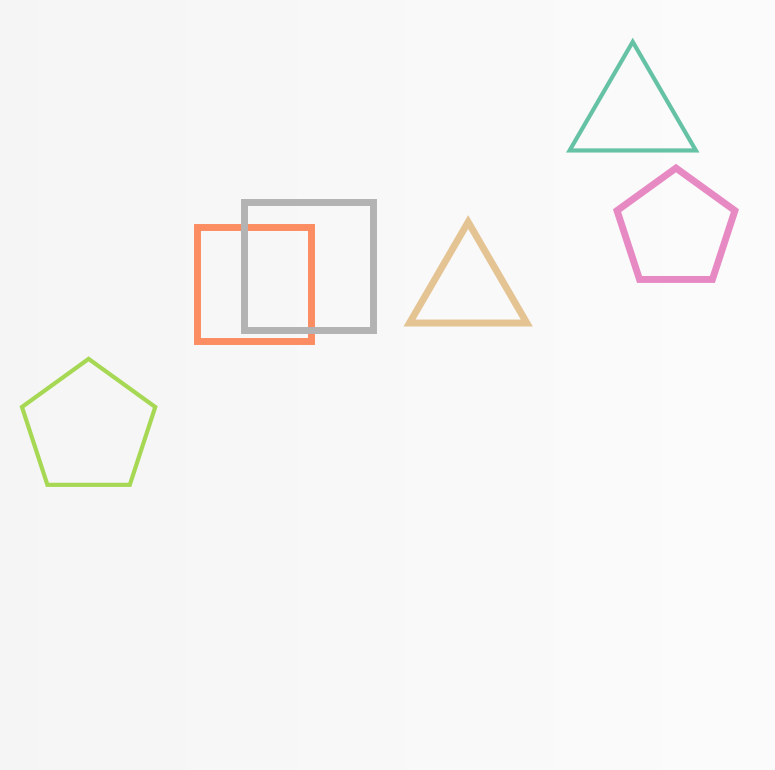[{"shape": "triangle", "thickness": 1.5, "radius": 0.47, "center": [0.816, 0.852]}, {"shape": "square", "thickness": 2.5, "radius": 0.37, "center": [0.328, 0.631]}, {"shape": "pentagon", "thickness": 2.5, "radius": 0.4, "center": [0.872, 0.702]}, {"shape": "pentagon", "thickness": 1.5, "radius": 0.45, "center": [0.114, 0.443]}, {"shape": "triangle", "thickness": 2.5, "radius": 0.44, "center": [0.604, 0.624]}, {"shape": "square", "thickness": 2.5, "radius": 0.41, "center": [0.398, 0.654]}]